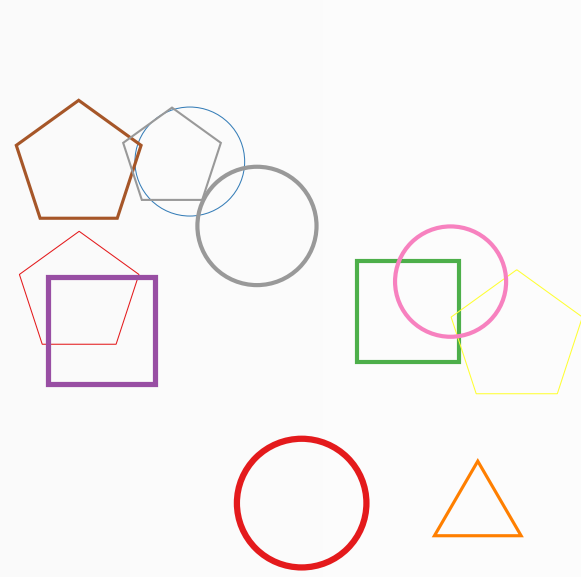[{"shape": "circle", "thickness": 3, "radius": 0.56, "center": [0.519, 0.128]}, {"shape": "pentagon", "thickness": 0.5, "radius": 0.54, "center": [0.136, 0.49]}, {"shape": "circle", "thickness": 0.5, "radius": 0.47, "center": [0.327, 0.719]}, {"shape": "square", "thickness": 2, "radius": 0.44, "center": [0.702, 0.46]}, {"shape": "square", "thickness": 2.5, "radius": 0.46, "center": [0.175, 0.427]}, {"shape": "triangle", "thickness": 1.5, "radius": 0.43, "center": [0.822, 0.115]}, {"shape": "pentagon", "thickness": 0.5, "radius": 0.59, "center": [0.889, 0.413]}, {"shape": "pentagon", "thickness": 1.5, "radius": 0.56, "center": [0.135, 0.713]}, {"shape": "circle", "thickness": 2, "radius": 0.48, "center": [0.775, 0.512]}, {"shape": "pentagon", "thickness": 1, "radius": 0.44, "center": [0.296, 0.724]}, {"shape": "circle", "thickness": 2, "radius": 0.51, "center": [0.442, 0.608]}]